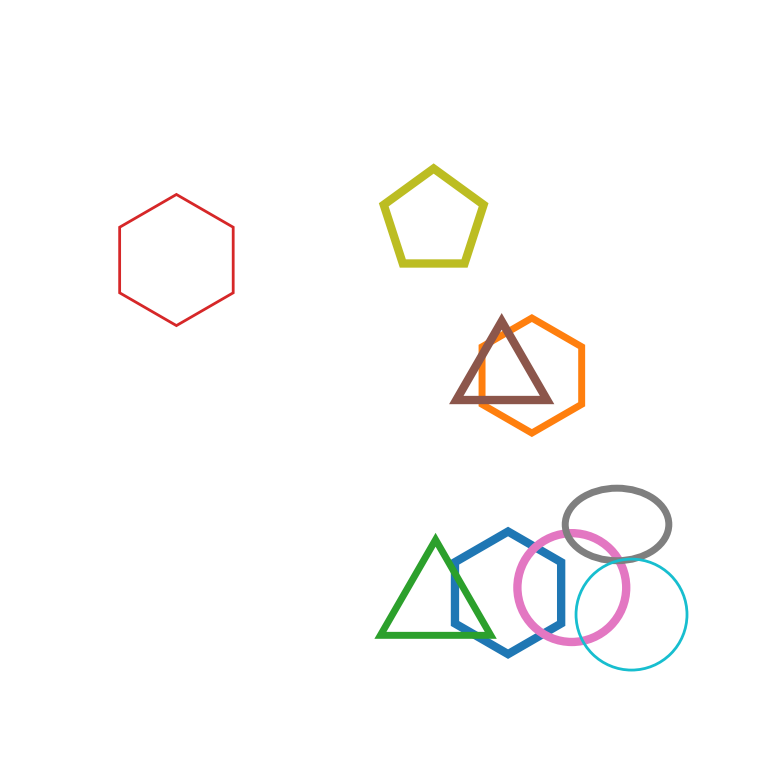[{"shape": "hexagon", "thickness": 3, "radius": 0.4, "center": [0.66, 0.23]}, {"shape": "hexagon", "thickness": 2.5, "radius": 0.37, "center": [0.691, 0.512]}, {"shape": "triangle", "thickness": 2.5, "radius": 0.41, "center": [0.566, 0.216]}, {"shape": "hexagon", "thickness": 1, "radius": 0.43, "center": [0.229, 0.662]}, {"shape": "triangle", "thickness": 3, "radius": 0.34, "center": [0.652, 0.515]}, {"shape": "circle", "thickness": 3, "radius": 0.35, "center": [0.743, 0.237]}, {"shape": "oval", "thickness": 2.5, "radius": 0.34, "center": [0.801, 0.319]}, {"shape": "pentagon", "thickness": 3, "radius": 0.34, "center": [0.563, 0.713]}, {"shape": "circle", "thickness": 1, "radius": 0.36, "center": [0.82, 0.202]}]